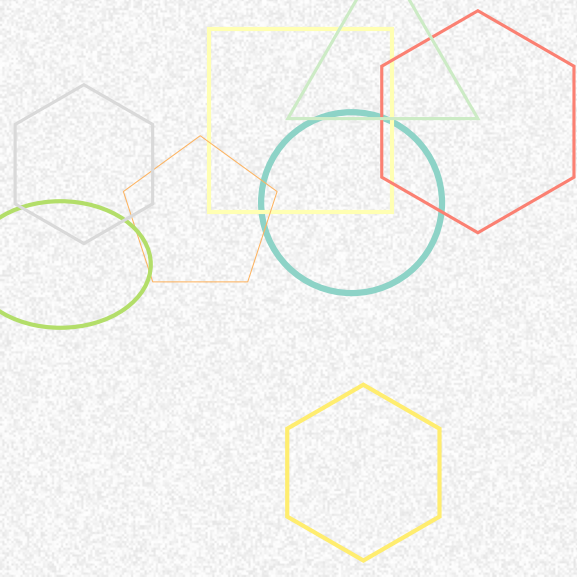[{"shape": "circle", "thickness": 3, "radius": 0.78, "center": [0.609, 0.648]}, {"shape": "square", "thickness": 2, "radius": 0.79, "center": [0.52, 0.79]}, {"shape": "hexagon", "thickness": 1.5, "radius": 0.96, "center": [0.827, 0.788]}, {"shape": "pentagon", "thickness": 0.5, "radius": 0.7, "center": [0.347, 0.624]}, {"shape": "oval", "thickness": 2, "radius": 0.78, "center": [0.105, 0.541]}, {"shape": "hexagon", "thickness": 1.5, "radius": 0.69, "center": [0.145, 0.715]}, {"shape": "triangle", "thickness": 1.5, "radius": 0.95, "center": [0.663, 0.889]}, {"shape": "hexagon", "thickness": 2, "radius": 0.76, "center": [0.629, 0.181]}]